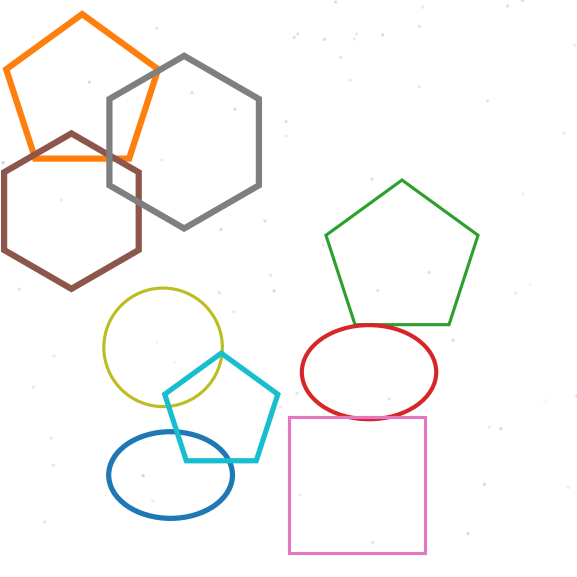[{"shape": "oval", "thickness": 2.5, "radius": 0.54, "center": [0.295, 0.177]}, {"shape": "pentagon", "thickness": 3, "radius": 0.69, "center": [0.142, 0.836]}, {"shape": "pentagon", "thickness": 1.5, "radius": 0.69, "center": [0.696, 0.549]}, {"shape": "oval", "thickness": 2, "radius": 0.58, "center": [0.639, 0.355]}, {"shape": "hexagon", "thickness": 3, "radius": 0.67, "center": [0.124, 0.634]}, {"shape": "square", "thickness": 1.5, "radius": 0.59, "center": [0.618, 0.159]}, {"shape": "hexagon", "thickness": 3, "radius": 0.75, "center": [0.319, 0.753]}, {"shape": "circle", "thickness": 1.5, "radius": 0.51, "center": [0.282, 0.398]}, {"shape": "pentagon", "thickness": 2.5, "radius": 0.51, "center": [0.383, 0.285]}]